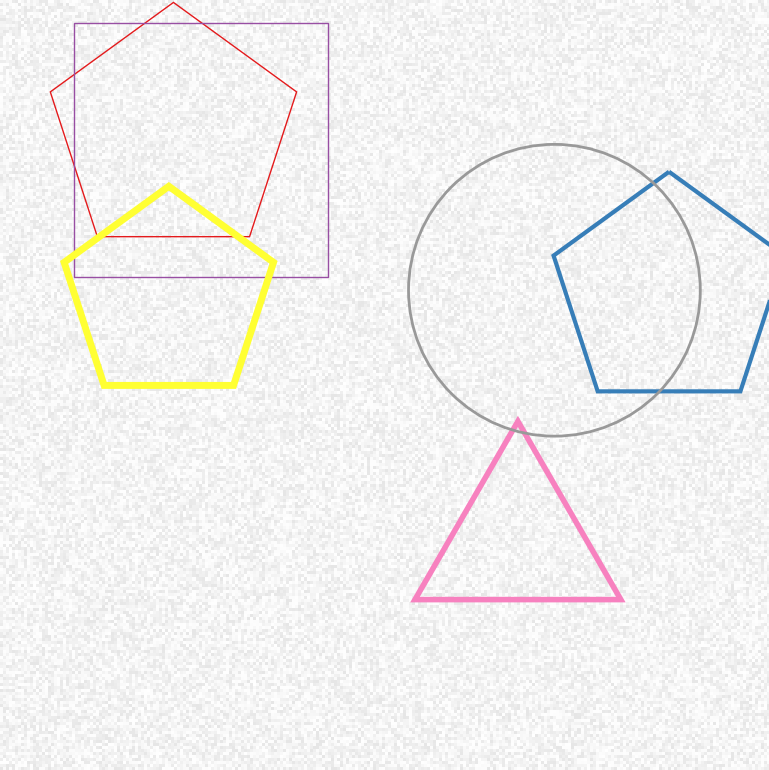[{"shape": "pentagon", "thickness": 0.5, "radius": 0.84, "center": [0.225, 0.829]}, {"shape": "pentagon", "thickness": 1.5, "radius": 0.79, "center": [0.869, 0.619]}, {"shape": "square", "thickness": 0.5, "radius": 0.83, "center": [0.261, 0.805]}, {"shape": "pentagon", "thickness": 2.5, "radius": 0.71, "center": [0.219, 0.615]}, {"shape": "triangle", "thickness": 2, "radius": 0.77, "center": [0.673, 0.298]}, {"shape": "circle", "thickness": 1, "radius": 0.95, "center": [0.72, 0.623]}]